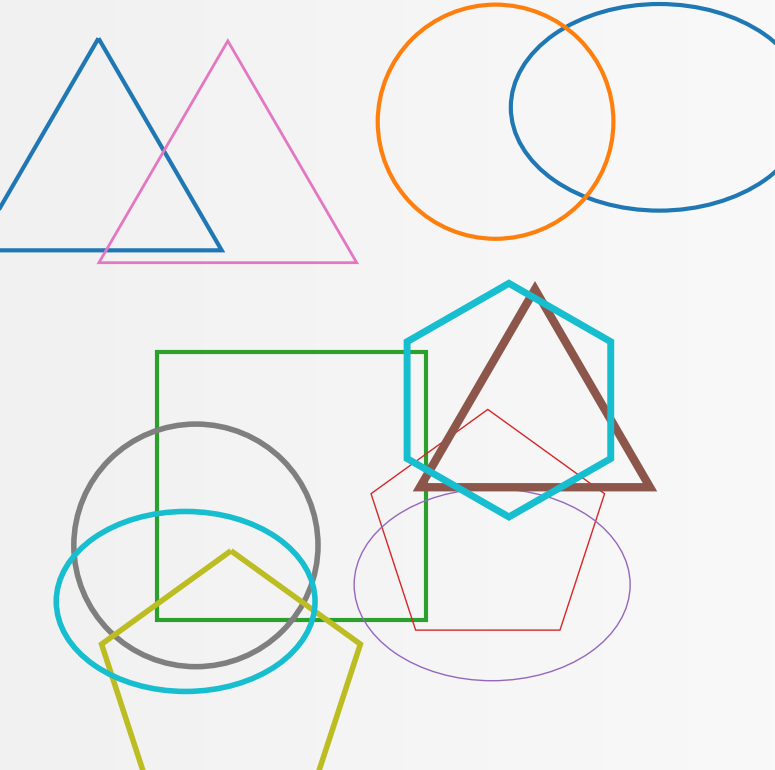[{"shape": "oval", "thickness": 1.5, "radius": 0.96, "center": [0.851, 0.861]}, {"shape": "triangle", "thickness": 1.5, "radius": 0.92, "center": [0.127, 0.767]}, {"shape": "circle", "thickness": 1.5, "radius": 0.76, "center": [0.639, 0.842]}, {"shape": "square", "thickness": 1.5, "radius": 0.87, "center": [0.376, 0.369]}, {"shape": "pentagon", "thickness": 0.5, "radius": 0.79, "center": [0.629, 0.31]}, {"shape": "oval", "thickness": 0.5, "radius": 0.89, "center": [0.635, 0.241]}, {"shape": "triangle", "thickness": 3, "radius": 0.86, "center": [0.69, 0.453]}, {"shape": "triangle", "thickness": 1, "radius": 0.96, "center": [0.294, 0.755]}, {"shape": "circle", "thickness": 2, "radius": 0.79, "center": [0.253, 0.292]}, {"shape": "pentagon", "thickness": 2, "radius": 0.88, "center": [0.298, 0.109]}, {"shape": "oval", "thickness": 2, "radius": 0.83, "center": [0.24, 0.219]}, {"shape": "hexagon", "thickness": 2.5, "radius": 0.76, "center": [0.657, 0.48]}]